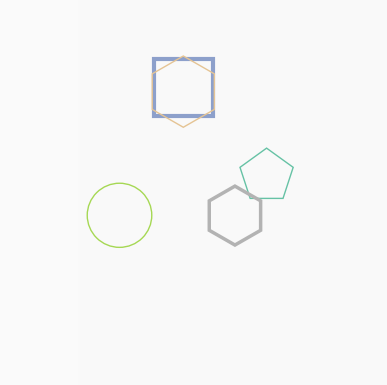[{"shape": "pentagon", "thickness": 1, "radius": 0.36, "center": [0.688, 0.543]}, {"shape": "square", "thickness": 3, "radius": 0.38, "center": [0.473, 0.773]}, {"shape": "circle", "thickness": 1, "radius": 0.42, "center": [0.308, 0.441]}, {"shape": "hexagon", "thickness": 1, "radius": 0.46, "center": [0.473, 0.762]}, {"shape": "hexagon", "thickness": 2.5, "radius": 0.38, "center": [0.606, 0.44]}]